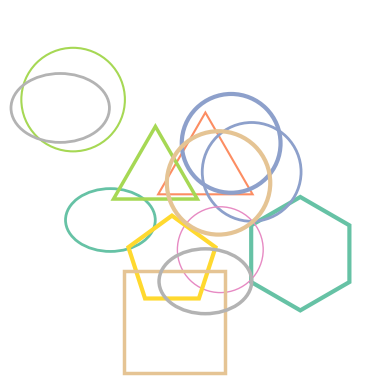[{"shape": "hexagon", "thickness": 3, "radius": 0.74, "center": [0.78, 0.341]}, {"shape": "oval", "thickness": 2, "radius": 0.58, "center": [0.287, 0.428]}, {"shape": "triangle", "thickness": 1.5, "radius": 0.71, "center": [0.533, 0.566]}, {"shape": "circle", "thickness": 2, "radius": 0.64, "center": [0.654, 0.553]}, {"shape": "circle", "thickness": 3, "radius": 0.64, "center": [0.6, 0.628]}, {"shape": "circle", "thickness": 1, "radius": 0.56, "center": [0.572, 0.351]}, {"shape": "triangle", "thickness": 2.5, "radius": 0.63, "center": [0.404, 0.546]}, {"shape": "circle", "thickness": 1.5, "radius": 0.67, "center": [0.19, 0.741]}, {"shape": "pentagon", "thickness": 3, "radius": 0.6, "center": [0.447, 0.321]}, {"shape": "square", "thickness": 2.5, "radius": 0.66, "center": [0.454, 0.163]}, {"shape": "circle", "thickness": 3, "radius": 0.67, "center": [0.568, 0.525]}, {"shape": "oval", "thickness": 2, "radius": 0.64, "center": [0.156, 0.72]}, {"shape": "oval", "thickness": 2.5, "radius": 0.6, "center": [0.533, 0.269]}]